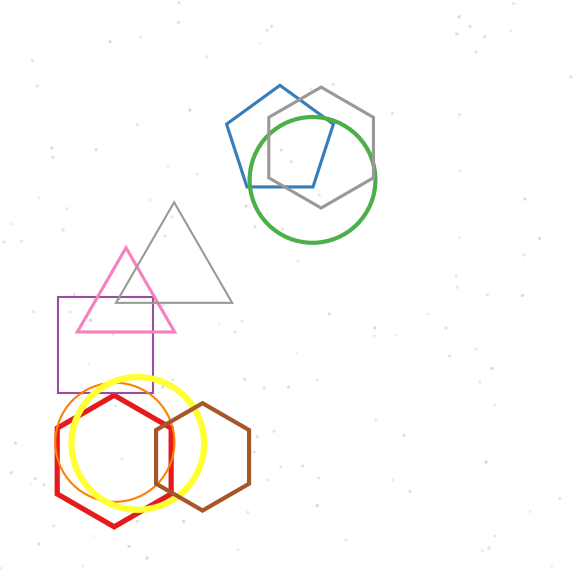[{"shape": "hexagon", "thickness": 2.5, "radius": 0.57, "center": [0.198, 0.201]}, {"shape": "pentagon", "thickness": 1.5, "radius": 0.49, "center": [0.485, 0.754]}, {"shape": "circle", "thickness": 2, "radius": 0.54, "center": [0.541, 0.688]}, {"shape": "square", "thickness": 1, "radius": 0.41, "center": [0.182, 0.402]}, {"shape": "circle", "thickness": 1, "radius": 0.52, "center": [0.199, 0.233]}, {"shape": "circle", "thickness": 3, "radius": 0.57, "center": [0.239, 0.231]}, {"shape": "hexagon", "thickness": 2, "radius": 0.46, "center": [0.351, 0.208]}, {"shape": "triangle", "thickness": 1.5, "radius": 0.49, "center": [0.218, 0.473]}, {"shape": "triangle", "thickness": 1, "radius": 0.58, "center": [0.301, 0.533]}, {"shape": "hexagon", "thickness": 1.5, "radius": 0.52, "center": [0.556, 0.744]}]